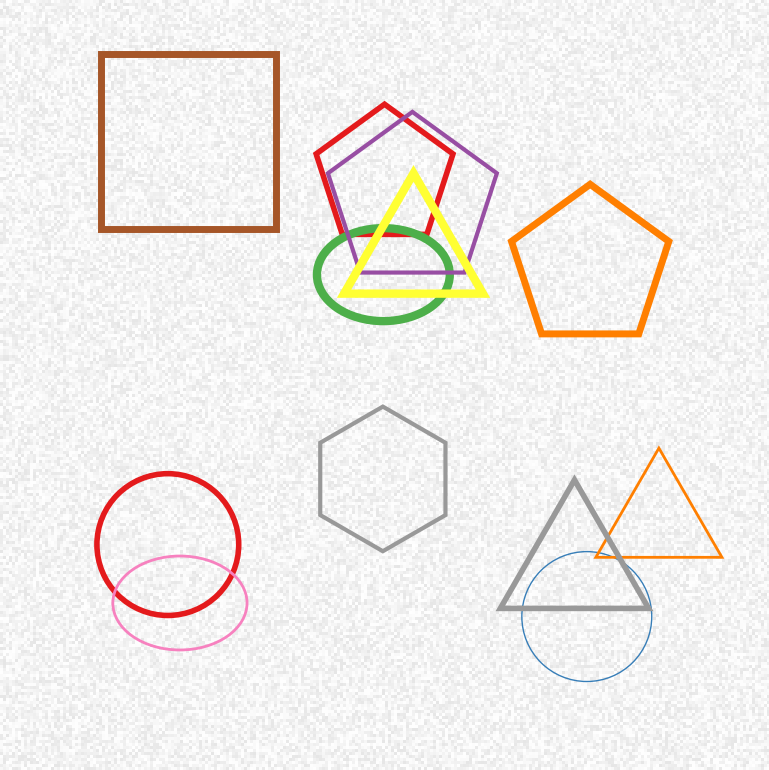[{"shape": "pentagon", "thickness": 2, "radius": 0.47, "center": [0.499, 0.771]}, {"shape": "circle", "thickness": 2, "radius": 0.46, "center": [0.218, 0.293]}, {"shape": "circle", "thickness": 0.5, "radius": 0.42, "center": [0.762, 0.199]}, {"shape": "oval", "thickness": 3, "radius": 0.43, "center": [0.498, 0.643]}, {"shape": "pentagon", "thickness": 1.5, "radius": 0.58, "center": [0.536, 0.739]}, {"shape": "pentagon", "thickness": 2.5, "radius": 0.54, "center": [0.766, 0.653]}, {"shape": "triangle", "thickness": 1, "radius": 0.47, "center": [0.856, 0.323]}, {"shape": "triangle", "thickness": 3, "radius": 0.52, "center": [0.537, 0.671]}, {"shape": "square", "thickness": 2.5, "radius": 0.57, "center": [0.244, 0.817]}, {"shape": "oval", "thickness": 1, "radius": 0.44, "center": [0.234, 0.217]}, {"shape": "triangle", "thickness": 2, "radius": 0.56, "center": [0.746, 0.265]}, {"shape": "hexagon", "thickness": 1.5, "radius": 0.47, "center": [0.497, 0.378]}]